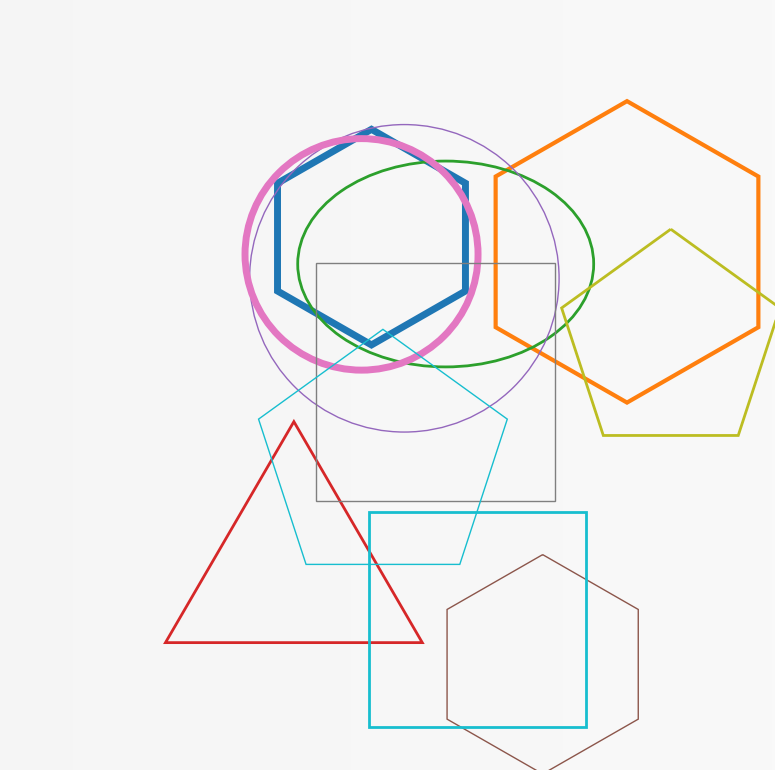[{"shape": "hexagon", "thickness": 2.5, "radius": 0.7, "center": [0.479, 0.692]}, {"shape": "hexagon", "thickness": 1.5, "radius": 0.98, "center": [0.809, 0.673]}, {"shape": "oval", "thickness": 1, "radius": 0.95, "center": [0.575, 0.657]}, {"shape": "triangle", "thickness": 1, "radius": 0.96, "center": [0.379, 0.261]}, {"shape": "circle", "thickness": 0.5, "radius": 1.0, "center": [0.522, 0.639]}, {"shape": "hexagon", "thickness": 0.5, "radius": 0.71, "center": [0.7, 0.137]}, {"shape": "circle", "thickness": 2.5, "radius": 0.75, "center": [0.466, 0.67]}, {"shape": "square", "thickness": 0.5, "radius": 0.77, "center": [0.562, 0.503]}, {"shape": "pentagon", "thickness": 1, "radius": 0.74, "center": [0.866, 0.554]}, {"shape": "square", "thickness": 1, "radius": 0.7, "center": [0.616, 0.196]}, {"shape": "pentagon", "thickness": 0.5, "radius": 0.84, "center": [0.494, 0.404]}]